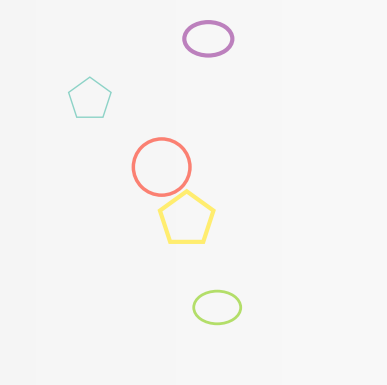[{"shape": "pentagon", "thickness": 1, "radius": 0.29, "center": [0.232, 0.742]}, {"shape": "circle", "thickness": 2.5, "radius": 0.37, "center": [0.417, 0.566]}, {"shape": "oval", "thickness": 2, "radius": 0.3, "center": [0.561, 0.201]}, {"shape": "oval", "thickness": 3, "radius": 0.31, "center": [0.538, 0.899]}, {"shape": "pentagon", "thickness": 3, "radius": 0.36, "center": [0.482, 0.431]}]